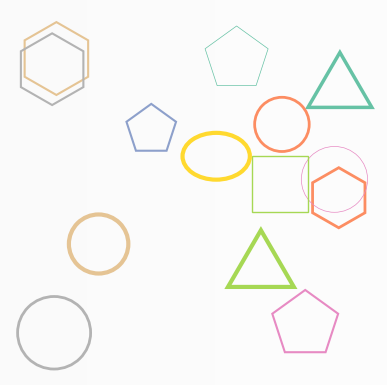[{"shape": "pentagon", "thickness": 0.5, "radius": 0.43, "center": [0.611, 0.847]}, {"shape": "triangle", "thickness": 2.5, "radius": 0.48, "center": [0.877, 0.769]}, {"shape": "circle", "thickness": 2, "radius": 0.35, "center": [0.728, 0.677]}, {"shape": "hexagon", "thickness": 2, "radius": 0.39, "center": [0.874, 0.486]}, {"shape": "pentagon", "thickness": 1.5, "radius": 0.34, "center": [0.39, 0.663]}, {"shape": "circle", "thickness": 0.5, "radius": 0.43, "center": [0.863, 0.534]}, {"shape": "pentagon", "thickness": 1.5, "radius": 0.45, "center": [0.788, 0.157]}, {"shape": "square", "thickness": 1, "radius": 0.36, "center": [0.722, 0.523]}, {"shape": "triangle", "thickness": 3, "radius": 0.49, "center": [0.673, 0.304]}, {"shape": "oval", "thickness": 3, "radius": 0.43, "center": [0.558, 0.594]}, {"shape": "circle", "thickness": 3, "radius": 0.38, "center": [0.254, 0.366]}, {"shape": "hexagon", "thickness": 1.5, "radius": 0.47, "center": [0.146, 0.848]}, {"shape": "circle", "thickness": 2, "radius": 0.47, "center": [0.14, 0.136]}, {"shape": "hexagon", "thickness": 1.5, "radius": 0.47, "center": [0.135, 0.82]}]